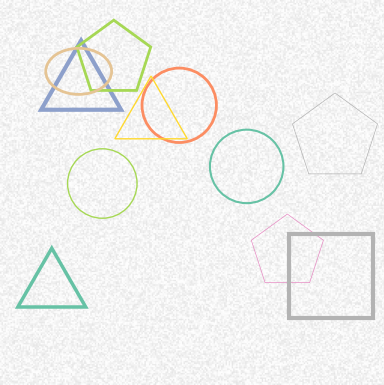[{"shape": "circle", "thickness": 1.5, "radius": 0.48, "center": [0.641, 0.568]}, {"shape": "triangle", "thickness": 2.5, "radius": 0.51, "center": [0.134, 0.254]}, {"shape": "circle", "thickness": 2, "radius": 0.48, "center": [0.465, 0.726]}, {"shape": "triangle", "thickness": 3, "radius": 0.6, "center": [0.211, 0.775]}, {"shape": "pentagon", "thickness": 0.5, "radius": 0.49, "center": [0.746, 0.346]}, {"shape": "pentagon", "thickness": 2, "radius": 0.5, "center": [0.296, 0.847]}, {"shape": "circle", "thickness": 1, "radius": 0.45, "center": [0.266, 0.523]}, {"shape": "triangle", "thickness": 1, "radius": 0.54, "center": [0.392, 0.694]}, {"shape": "oval", "thickness": 2, "radius": 0.43, "center": [0.204, 0.815]}, {"shape": "square", "thickness": 3, "radius": 0.55, "center": [0.86, 0.283]}, {"shape": "pentagon", "thickness": 0.5, "radius": 0.58, "center": [0.87, 0.642]}]